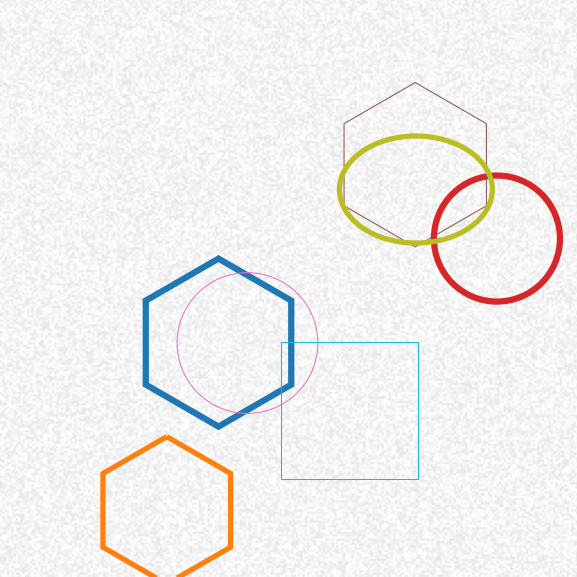[{"shape": "hexagon", "thickness": 3, "radius": 0.73, "center": [0.378, 0.406]}, {"shape": "hexagon", "thickness": 2.5, "radius": 0.64, "center": [0.289, 0.115]}, {"shape": "circle", "thickness": 3, "radius": 0.55, "center": [0.861, 0.586]}, {"shape": "hexagon", "thickness": 0.5, "radius": 0.71, "center": [0.719, 0.714]}, {"shape": "circle", "thickness": 0.5, "radius": 0.61, "center": [0.429, 0.405]}, {"shape": "oval", "thickness": 2.5, "radius": 0.66, "center": [0.72, 0.671]}, {"shape": "square", "thickness": 0.5, "radius": 0.6, "center": [0.605, 0.288]}]